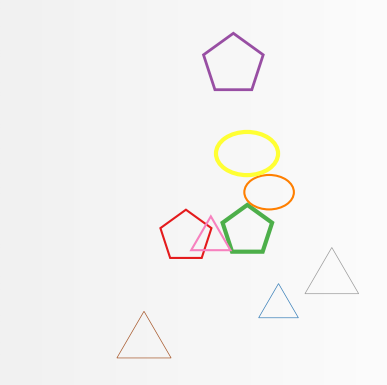[{"shape": "pentagon", "thickness": 1.5, "radius": 0.35, "center": [0.48, 0.386]}, {"shape": "triangle", "thickness": 0.5, "radius": 0.3, "center": [0.719, 0.204]}, {"shape": "pentagon", "thickness": 3, "radius": 0.34, "center": [0.638, 0.401]}, {"shape": "pentagon", "thickness": 2, "radius": 0.4, "center": [0.602, 0.833]}, {"shape": "oval", "thickness": 1.5, "radius": 0.32, "center": [0.694, 0.501]}, {"shape": "oval", "thickness": 3, "radius": 0.4, "center": [0.637, 0.601]}, {"shape": "triangle", "thickness": 0.5, "radius": 0.4, "center": [0.372, 0.111]}, {"shape": "triangle", "thickness": 1.5, "radius": 0.29, "center": [0.544, 0.379]}, {"shape": "triangle", "thickness": 0.5, "radius": 0.4, "center": [0.856, 0.277]}]